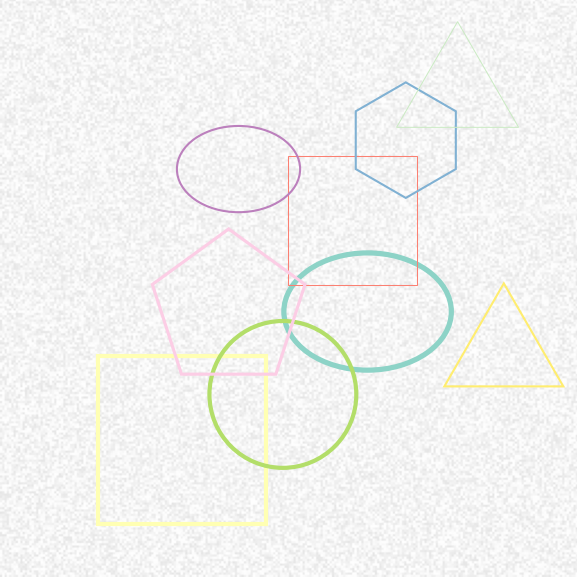[{"shape": "oval", "thickness": 2.5, "radius": 0.73, "center": [0.637, 0.46]}, {"shape": "square", "thickness": 2, "radius": 0.73, "center": [0.315, 0.237]}, {"shape": "square", "thickness": 0.5, "radius": 0.56, "center": [0.61, 0.617]}, {"shape": "hexagon", "thickness": 1, "radius": 0.5, "center": [0.703, 0.756]}, {"shape": "circle", "thickness": 2, "radius": 0.64, "center": [0.49, 0.316]}, {"shape": "pentagon", "thickness": 1.5, "radius": 0.69, "center": [0.396, 0.464]}, {"shape": "oval", "thickness": 1, "radius": 0.53, "center": [0.413, 0.706]}, {"shape": "triangle", "thickness": 0.5, "radius": 0.61, "center": [0.792, 0.84]}, {"shape": "triangle", "thickness": 1, "radius": 0.59, "center": [0.872, 0.39]}]